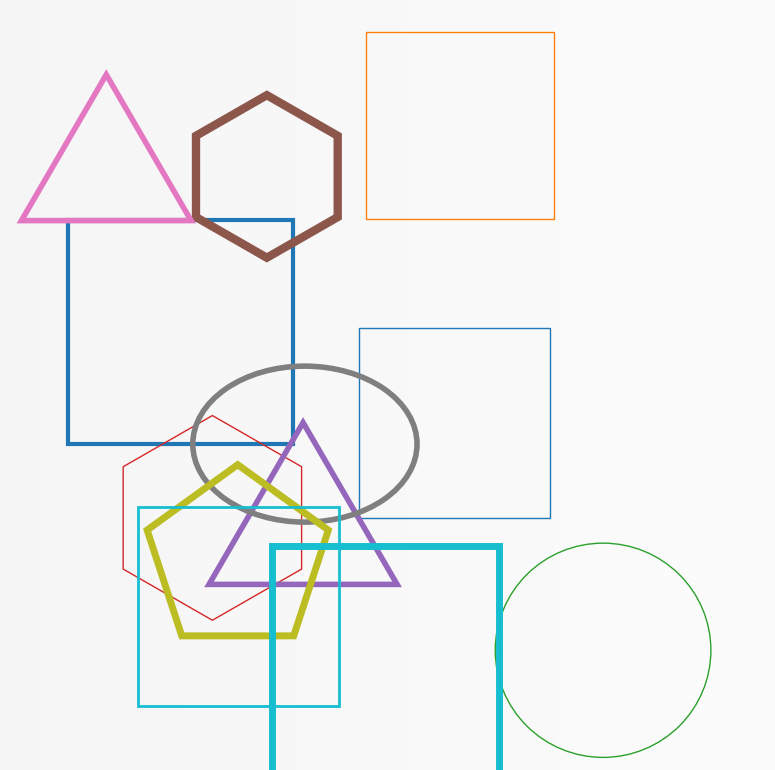[{"shape": "square", "thickness": 0.5, "radius": 0.62, "center": [0.586, 0.451]}, {"shape": "square", "thickness": 1.5, "radius": 0.72, "center": [0.233, 0.569]}, {"shape": "square", "thickness": 0.5, "radius": 0.61, "center": [0.593, 0.836]}, {"shape": "circle", "thickness": 0.5, "radius": 0.7, "center": [0.778, 0.155]}, {"shape": "hexagon", "thickness": 0.5, "radius": 0.66, "center": [0.274, 0.327]}, {"shape": "triangle", "thickness": 2, "radius": 0.7, "center": [0.391, 0.311]}, {"shape": "hexagon", "thickness": 3, "radius": 0.53, "center": [0.344, 0.771]}, {"shape": "triangle", "thickness": 2, "radius": 0.63, "center": [0.137, 0.777]}, {"shape": "oval", "thickness": 2, "radius": 0.72, "center": [0.393, 0.423]}, {"shape": "pentagon", "thickness": 2.5, "radius": 0.61, "center": [0.307, 0.274]}, {"shape": "square", "thickness": 2.5, "radius": 0.73, "center": [0.497, 0.144]}, {"shape": "square", "thickness": 1, "radius": 0.65, "center": [0.307, 0.212]}]